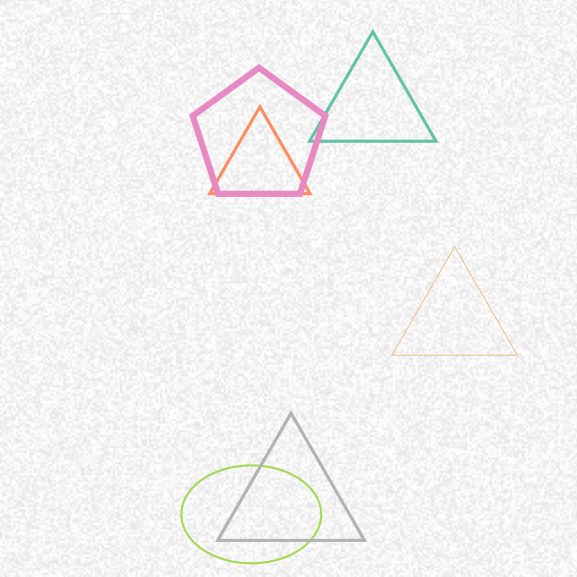[{"shape": "triangle", "thickness": 1.5, "radius": 0.63, "center": [0.646, 0.818]}, {"shape": "triangle", "thickness": 1.5, "radius": 0.5, "center": [0.45, 0.714]}, {"shape": "pentagon", "thickness": 3, "radius": 0.6, "center": [0.449, 0.761]}, {"shape": "oval", "thickness": 1, "radius": 0.61, "center": [0.435, 0.108]}, {"shape": "triangle", "thickness": 0.5, "radius": 0.63, "center": [0.787, 0.447]}, {"shape": "triangle", "thickness": 1.5, "radius": 0.73, "center": [0.504, 0.137]}]